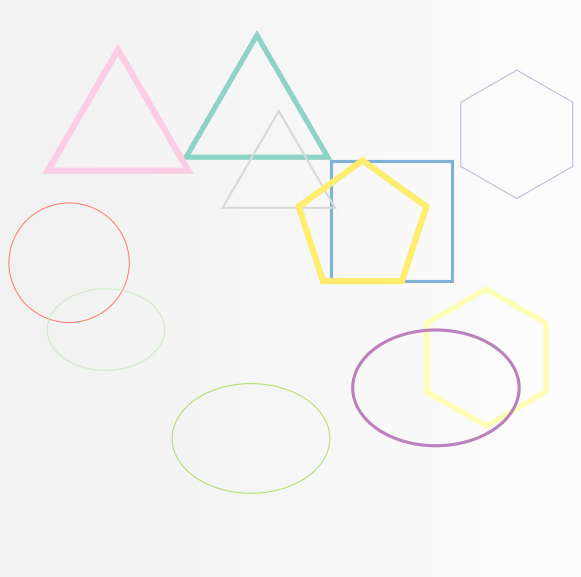[{"shape": "triangle", "thickness": 2.5, "radius": 0.7, "center": [0.442, 0.797]}, {"shape": "hexagon", "thickness": 2.5, "radius": 0.59, "center": [0.837, 0.38]}, {"shape": "hexagon", "thickness": 0.5, "radius": 0.56, "center": [0.889, 0.767]}, {"shape": "circle", "thickness": 0.5, "radius": 0.52, "center": [0.119, 0.544]}, {"shape": "square", "thickness": 1.5, "radius": 0.52, "center": [0.673, 0.617]}, {"shape": "oval", "thickness": 0.5, "radius": 0.68, "center": [0.432, 0.24]}, {"shape": "triangle", "thickness": 3, "radius": 0.7, "center": [0.203, 0.773]}, {"shape": "triangle", "thickness": 1, "radius": 0.56, "center": [0.48, 0.695]}, {"shape": "oval", "thickness": 1.5, "radius": 0.72, "center": [0.75, 0.328]}, {"shape": "oval", "thickness": 0.5, "radius": 0.5, "center": [0.182, 0.428]}, {"shape": "pentagon", "thickness": 3, "radius": 0.58, "center": [0.624, 0.606]}]